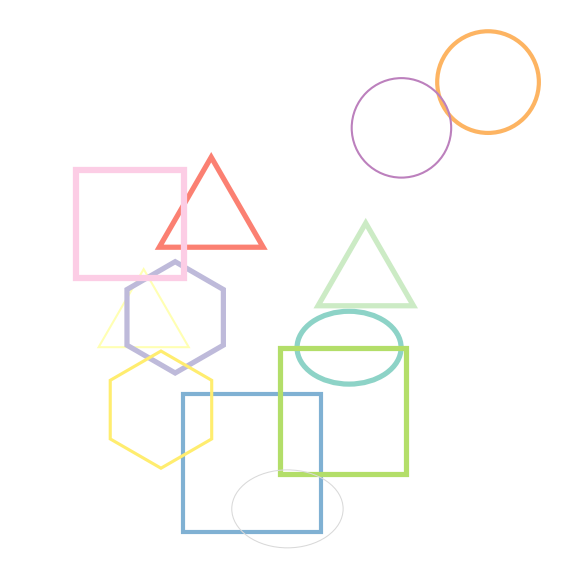[{"shape": "oval", "thickness": 2.5, "radius": 0.45, "center": [0.604, 0.397]}, {"shape": "triangle", "thickness": 1, "radius": 0.45, "center": [0.249, 0.443]}, {"shape": "hexagon", "thickness": 2.5, "radius": 0.48, "center": [0.303, 0.45]}, {"shape": "triangle", "thickness": 2.5, "radius": 0.52, "center": [0.366, 0.623]}, {"shape": "square", "thickness": 2, "radius": 0.6, "center": [0.437, 0.198]}, {"shape": "circle", "thickness": 2, "radius": 0.44, "center": [0.845, 0.857]}, {"shape": "square", "thickness": 2.5, "radius": 0.54, "center": [0.594, 0.288]}, {"shape": "square", "thickness": 3, "radius": 0.47, "center": [0.225, 0.611]}, {"shape": "oval", "thickness": 0.5, "radius": 0.48, "center": [0.498, 0.118]}, {"shape": "circle", "thickness": 1, "radius": 0.43, "center": [0.695, 0.778]}, {"shape": "triangle", "thickness": 2.5, "radius": 0.48, "center": [0.633, 0.517]}, {"shape": "hexagon", "thickness": 1.5, "radius": 0.51, "center": [0.279, 0.29]}]